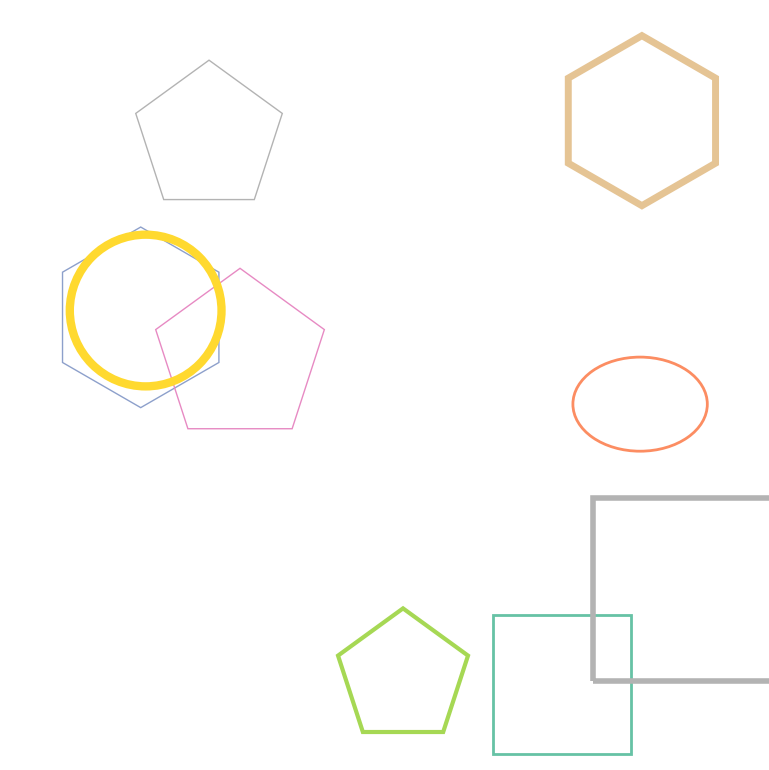[{"shape": "square", "thickness": 1, "radius": 0.45, "center": [0.73, 0.111]}, {"shape": "oval", "thickness": 1, "radius": 0.44, "center": [0.831, 0.475]}, {"shape": "hexagon", "thickness": 0.5, "radius": 0.59, "center": [0.183, 0.588]}, {"shape": "pentagon", "thickness": 0.5, "radius": 0.58, "center": [0.312, 0.536]}, {"shape": "pentagon", "thickness": 1.5, "radius": 0.44, "center": [0.523, 0.121]}, {"shape": "circle", "thickness": 3, "radius": 0.49, "center": [0.189, 0.597]}, {"shape": "hexagon", "thickness": 2.5, "radius": 0.55, "center": [0.834, 0.843]}, {"shape": "pentagon", "thickness": 0.5, "radius": 0.5, "center": [0.271, 0.822]}, {"shape": "square", "thickness": 2, "radius": 0.6, "center": [0.889, 0.234]}]